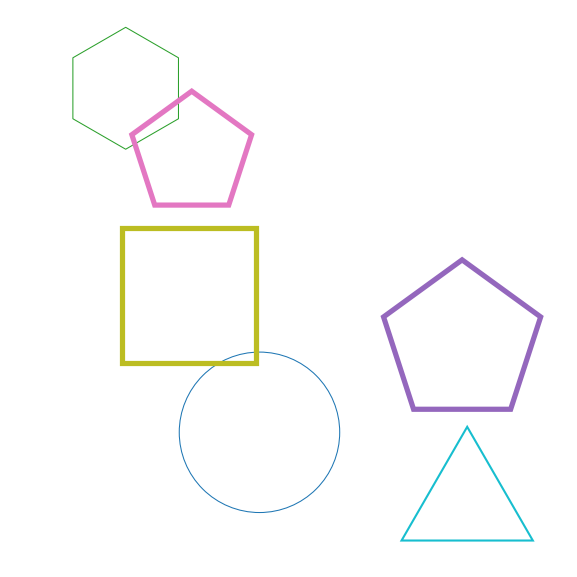[{"shape": "circle", "thickness": 0.5, "radius": 0.69, "center": [0.449, 0.251]}, {"shape": "hexagon", "thickness": 0.5, "radius": 0.53, "center": [0.218, 0.846]}, {"shape": "pentagon", "thickness": 2.5, "radius": 0.72, "center": [0.8, 0.406]}, {"shape": "pentagon", "thickness": 2.5, "radius": 0.55, "center": [0.332, 0.732]}, {"shape": "square", "thickness": 2.5, "radius": 0.58, "center": [0.327, 0.488]}, {"shape": "triangle", "thickness": 1, "radius": 0.66, "center": [0.809, 0.129]}]